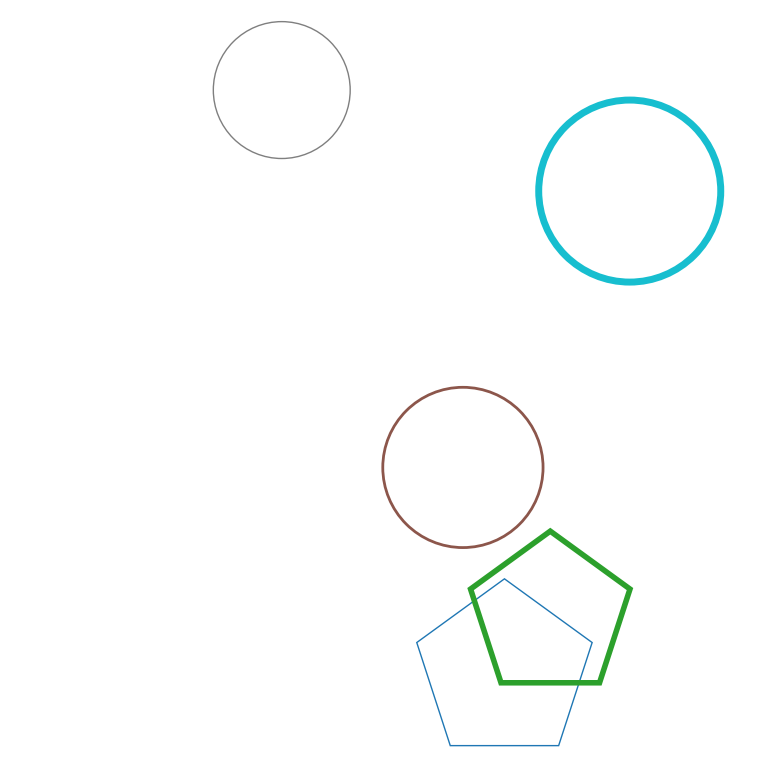[{"shape": "pentagon", "thickness": 0.5, "radius": 0.6, "center": [0.655, 0.129]}, {"shape": "pentagon", "thickness": 2, "radius": 0.54, "center": [0.715, 0.201]}, {"shape": "circle", "thickness": 1, "radius": 0.52, "center": [0.601, 0.393]}, {"shape": "circle", "thickness": 0.5, "radius": 0.44, "center": [0.366, 0.883]}, {"shape": "circle", "thickness": 2.5, "radius": 0.59, "center": [0.818, 0.752]}]